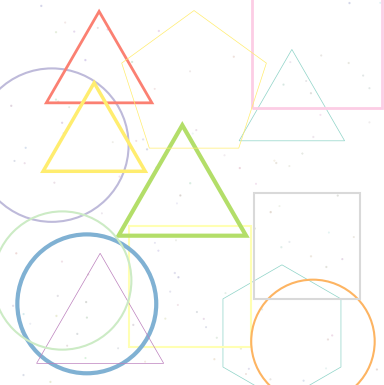[{"shape": "hexagon", "thickness": 0.5, "radius": 0.88, "center": [0.732, 0.135]}, {"shape": "triangle", "thickness": 0.5, "radius": 0.79, "center": [0.758, 0.713]}, {"shape": "square", "thickness": 1.5, "radius": 0.79, "center": [0.493, 0.256]}, {"shape": "circle", "thickness": 1.5, "radius": 1.0, "center": [0.135, 0.623]}, {"shape": "triangle", "thickness": 2, "radius": 0.79, "center": [0.257, 0.812]}, {"shape": "circle", "thickness": 3, "radius": 0.9, "center": [0.225, 0.211]}, {"shape": "circle", "thickness": 1.5, "radius": 0.8, "center": [0.813, 0.113]}, {"shape": "triangle", "thickness": 3, "radius": 0.96, "center": [0.474, 0.483]}, {"shape": "square", "thickness": 2, "radius": 0.85, "center": [0.824, 0.888]}, {"shape": "square", "thickness": 1.5, "radius": 0.69, "center": [0.797, 0.361]}, {"shape": "triangle", "thickness": 0.5, "radius": 0.95, "center": [0.26, 0.152]}, {"shape": "circle", "thickness": 1.5, "radius": 0.9, "center": [0.162, 0.271]}, {"shape": "triangle", "thickness": 2.5, "radius": 0.77, "center": [0.245, 0.632]}, {"shape": "pentagon", "thickness": 0.5, "radius": 0.99, "center": [0.504, 0.775]}]